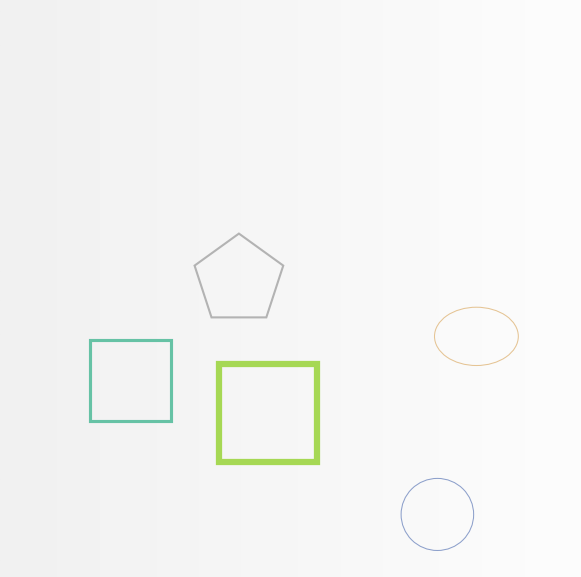[{"shape": "square", "thickness": 1.5, "radius": 0.35, "center": [0.224, 0.34]}, {"shape": "circle", "thickness": 0.5, "radius": 0.31, "center": [0.752, 0.108]}, {"shape": "square", "thickness": 3, "radius": 0.42, "center": [0.461, 0.284]}, {"shape": "oval", "thickness": 0.5, "radius": 0.36, "center": [0.82, 0.417]}, {"shape": "pentagon", "thickness": 1, "radius": 0.4, "center": [0.411, 0.514]}]